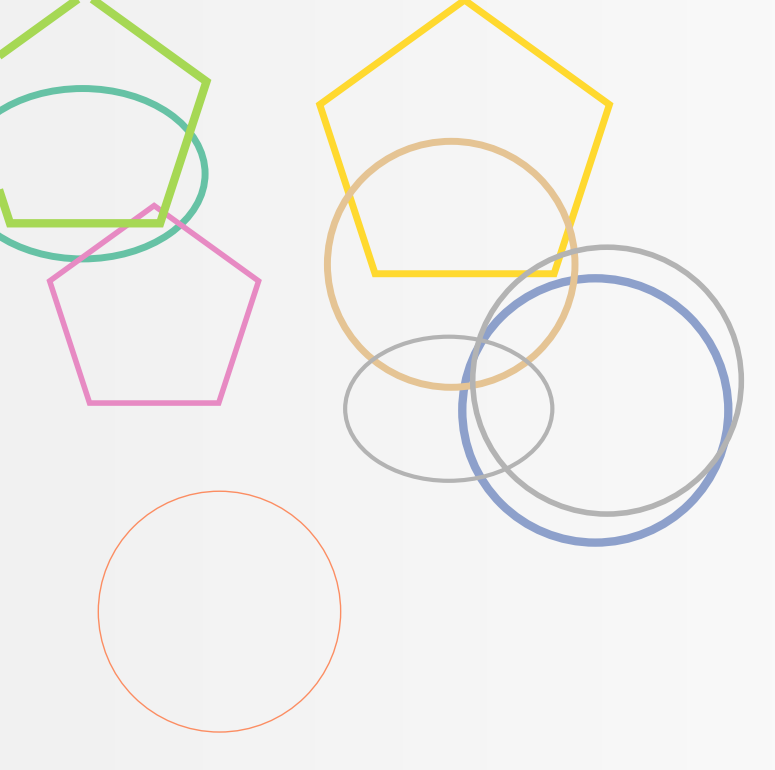[{"shape": "oval", "thickness": 2.5, "radius": 0.79, "center": [0.107, 0.774]}, {"shape": "circle", "thickness": 0.5, "radius": 0.78, "center": [0.283, 0.206]}, {"shape": "circle", "thickness": 3, "radius": 0.86, "center": [0.768, 0.467]}, {"shape": "pentagon", "thickness": 2, "radius": 0.71, "center": [0.199, 0.591]}, {"shape": "pentagon", "thickness": 3, "radius": 0.82, "center": [0.11, 0.843]}, {"shape": "pentagon", "thickness": 2.5, "radius": 0.98, "center": [0.599, 0.803]}, {"shape": "circle", "thickness": 2.5, "radius": 0.8, "center": [0.582, 0.657]}, {"shape": "oval", "thickness": 1.5, "radius": 0.67, "center": [0.579, 0.469]}, {"shape": "circle", "thickness": 2, "radius": 0.87, "center": [0.783, 0.506]}]